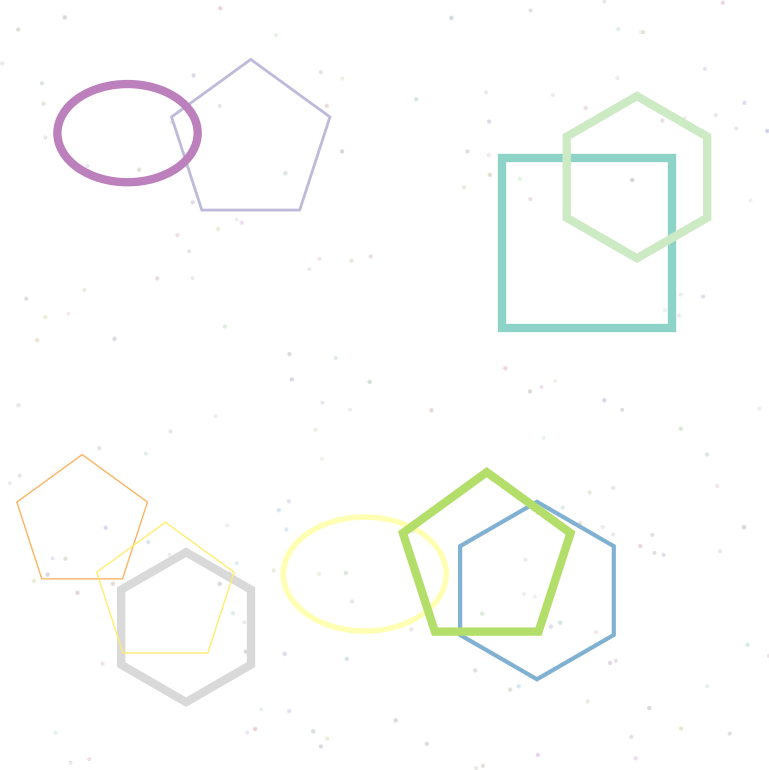[{"shape": "square", "thickness": 3, "radius": 0.55, "center": [0.762, 0.684]}, {"shape": "oval", "thickness": 2, "radius": 0.53, "center": [0.474, 0.254]}, {"shape": "pentagon", "thickness": 1, "radius": 0.54, "center": [0.326, 0.815]}, {"shape": "hexagon", "thickness": 1.5, "radius": 0.58, "center": [0.697, 0.233]}, {"shape": "pentagon", "thickness": 0.5, "radius": 0.45, "center": [0.107, 0.32]}, {"shape": "pentagon", "thickness": 3, "radius": 0.57, "center": [0.632, 0.272]}, {"shape": "hexagon", "thickness": 3, "radius": 0.49, "center": [0.242, 0.185]}, {"shape": "oval", "thickness": 3, "radius": 0.46, "center": [0.166, 0.827]}, {"shape": "hexagon", "thickness": 3, "radius": 0.53, "center": [0.827, 0.77]}, {"shape": "pentagon", "thickness": 0.5, "radius": 0.47, "center": [0.215, 0.228]}]